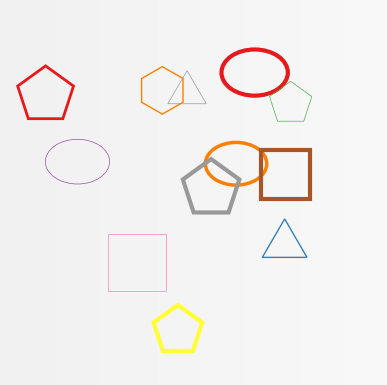[{"shape": "oval", "thickness": 3, "radius": 0.43, "center": [0.657, 0.812]}, {"shape": "pentagon", "thickness": 2, "radius": 0.38, "center": [0.118, 0.753]}, {"shape": "triangle", "thickness": 1, "radius": 0.33, "center": [0.735, 0.365]}, {"shape": "pentagon", "thickness": 0.5, "radius": 0.29, "center": [0.75, 0.732]}, {"shape": "oval", "thickness": 0.5, "radius": 0.41, "center": [0.2, 0.58]}, {"shape": "oval", "thickness": 2.5, "radius": 0.4, "center": [0.609, 0.575]}, {"shape": "hexagon", "thickness": 1, "radius": 0.31, "center": [0.419, 0.765]}, {"shape": "pentagon", "thickness": 3, "radius": 0.33, "center": [0.459, 0.142]}, {"shape": "square", "thickness": 3, "radius": 0.31, "center": [0.737, 0.547]}, {"shape": "square", "thickness": 0.5, "radius": 0.37, "center": [0.354, 0.318]}, {"shape": "triangle", "thickness": 0.5, "radius": 0.29, "center": [0.483, 0.759]}, {"shape": "pentagon", "thickness": 3, "radius": 0.38, "center": [0.545, 0.51]}]